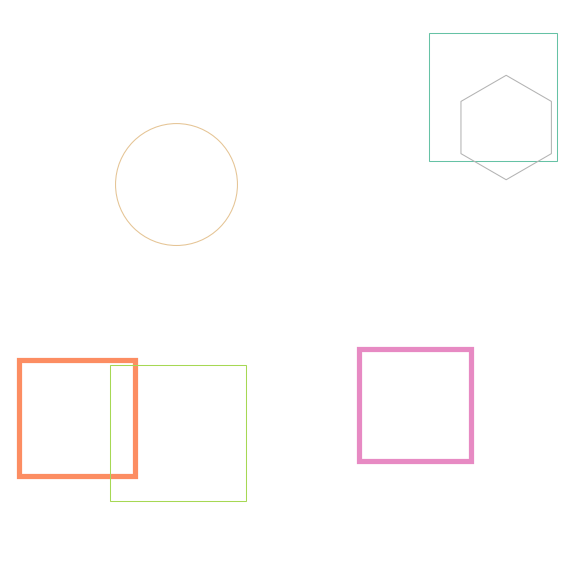[{"shape": "square", "thickness": 0.5, "radius": 0.55, "center": [0.854, 0.832]}, {"shape": "square", "thickness": 2.5, "radius": 0.5, "center": [0.134, 0.276]}, {"shape": "square", "thickness": 2.5, "radius": 0.49, "center": [0.718, 0.298]}, {"shape": "square", "thickness": 0.5, "radius": 0.59, "center": [0.308, 0.249]}, {"shape": "circle", "thickness": 0.5, "radius": 0.53, "center": [0.306, 0.68]}, {"shape": "hexagon", "thickness": 0.5, "radius": 0.45, "center": [0.876, 0.778]}]